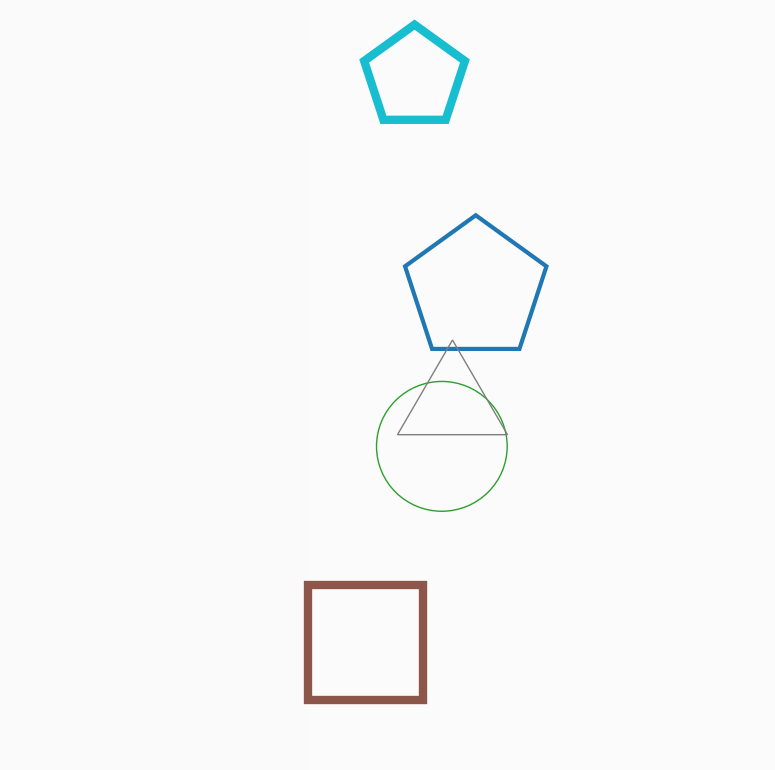[{"shape": "pentagon", "thickness": 1.5, "radius": 0.48, "center": [0.614, 0.624]}, {"shape": "circle", "thickness": 0.5, "radius": 0.42, "center": [0.57, 0.42]}, {"shape": "square", "thickness": 3, "radius": 0.37, "center": [0.472, 0.165]}, {"shape": "triangle", "thickness": 0.5, "radius": 0.41, "center": [0.584, 0.476]}, {"shape": "pentagon", "thickness": 3, "radius": 0.34, "center": [0.535, 0.9]}]